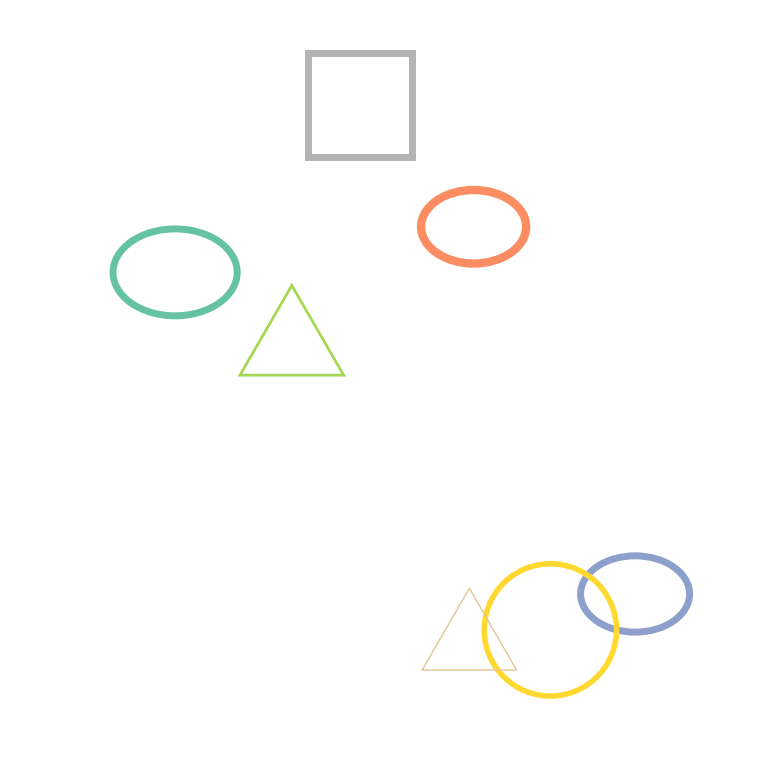[{"shape": "oval", "thickness": 2.5, "radius": 0.4, "center": [0.227, 0.646]}, {"shape": "oval", "thickness": 3, "radius": 0.34, "center": [0.615, 0.706]}, {"shape": "oval", "thickness": 2.5, "radius": 0.35, "center": [0.825, 0.229]}, {"shape": "triangle", "thickness": 1, "radius": 0.39, "center": [0.379, 0.552]}, {"shape": "circle", "thickness": 2, "radius": 0.43, "center": [0.715, 0.182]}, {"shape": "triangle", "thickness": 0.5, "radius": 0.35, "center": [0.61, 0.165]}, {"shape": "square", "thickness": 2.5, "radius": 0.34, "center": [0.467, 0.864]}]